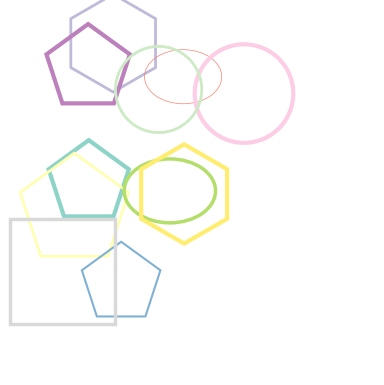[{"shape": "pentagon", "thickness": 3, "radius": 0.55, "center": [0.23, 0.527]}, {"shape": "pentagon", "thickness": 2, "radius": 0.74, "center": [0.193, 0.454]}, {"shape": "hexagon", "thickness": 2, "radius": 0.64, "center": [0.294, 0.888]}, {"shape": "oval", "thickness": 0.5, "radius": 0.5, "center": [0.476, 0.801]}, {"shape": "pentagon", "thickness": 1.5, "radius": 0.54, "center": [0.315, 0.265]}, {"shape": "oval", "thickness": 2.5, "radius": 0.59, "center": [0.441, 0.504]}, {"shape": "circle", "thickness": 3, "radius": 0.64, "center": [0.634, 0.757]}, {"shape": "square", "thickness": 2.5, "radius": 0.68, "center": [0.162, 0.295]}, {"shape": "pentagon", "thickness": 3, "radius": 0.57, "center": [0.229, 0.824]}, {"shape": "circle", "thickness": 2, "radius": 0.56, "center": [0.412, 0.768]}, {"shape": "hexagon", "thickness": 3, "radius": 0.64, "center": [0.478, 0.496]}]